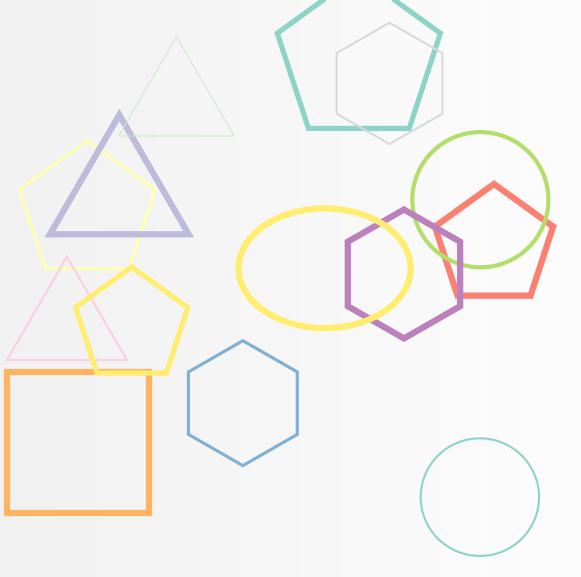[{"shape": "circle", "thickness": 1, "radius": 0.51, "center": [0.826, 0.138]}, {"shape": "pentagon", "thickness": 2.5, "radius": 0.74, "center": [0.617, 0.896]}, {"shape": "pentagon", "thickness": 1.5, "radius": 0.61, "center": [0.15, 0.633]}, {"shape": "triangle", "thickness": 3, "radius": 0.69, "center": [0.205, 0.662]}, {"shape": "pentagon", "thickness": 3, "radius": 0.53, "center": [0.85, 0.574]}, {"shape": "hexagon", "thickness": 1.5, "radius": 0.54, "center": [0.418, 0.301]}, {"shape": "square", "thickness": 3, "radius": 0.61, "center": [0.134, 0.233]}, {"shape": "circle", "thickness": 2, "radius": 0.59, "center": [0.826, 0.653]}, {"shape": "triangle", "thickness": 1, "radius": 0.6, "center": [0.115, 0.435]}, {"shape": "hexagon", "thickness": 1, "radius": 0.53, "center": [0.67, 0.855]}, {"shape": "hexagon", "thickness": 3, "radius": 0.56, "center": [0.695, 0.525]}, {"shape": "triangle", "thickness": 0.5, "radius": 0.57, "center": [0.304, 0.821]}, {"shape": "oval", "thickness": 3, "radius": 0.74, "center": [0.558, 0.535]}, {"shape": "pentagon", "thickness": 2.5, "radius": 0.51, "center": [0.226, 0.435]}]